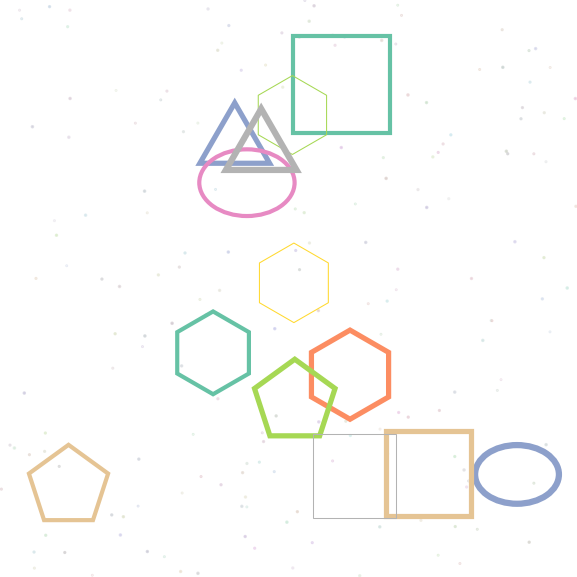[{"shape": "square", "thickness": 2, "radius": 0.42, "center": [0.592, 0.853]}, {"shape": "hexagon", "thickness": 2, "radius": 0.36, "center": [0.369, 0.388]}, {"shape": "hexagon", "thickness": 2.5, "radius": 0.39, "center": [0.606, 0.35]}, {"shape": "oval", "thickness": 3, "radius": 0.36, "center": [0.895, 0.178]}, {"shape": "triangle", "thickness": 2.5, "radius": 0.35, "center": [0.406, 0.751]}, {"shape": "oval", "thickness": 2, "radius": 0.41, "center": [0.428, 0.683]}, {"shape": "pentagon", "thickness": 2.5, "radius": 0.37, "center": [0.51, 0.304]}, {"shape": "hexagon", "thickness": 0.5, "radius": 0.34, "center": [0.506, 0.8]}, {"shape": "hexagon", "thickness": 0.5, "radius": 0.34, "center": [0.509, 0.509]}, {"shape": "pentagon", "thickness": 2, "radius": 0.36, "center": [0.119, 0.157]}, {"shape": "square", "thickness": 2.5, "radius": 0.37, "center": [0.742, 0.179]}, {"shape": "square", "thickness": 0.5, "radius": 0.36, "center": [0.614, 0.175]}, {"shape": "triangle", "thickness": 3, "radius": 0.35, "center": [0.452, 0.74]}]